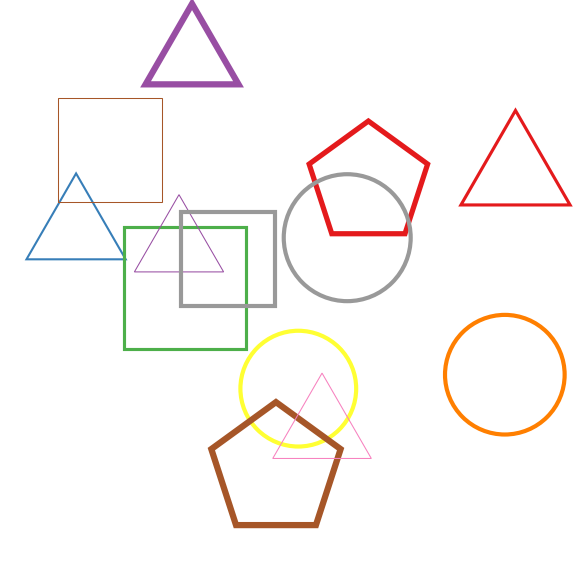[{"shape": "pentagon", "thickness": 2.5, "radius": 0.54, "center": [0.638, 0.682]}, {"shape": "triangle", "thickness": 1.5, "radius": 0.55, "center": [0.893, 0.699]}, {"shape": "triangle", "thickness": 1, "radius": 0.5, "center": [0.132, 0.6]}, {"shape": "square", "thickness": 1.5, "radius": 0.53, "center": [0.32, 0.501]}, {"shape": "triangle", "thickness": 3, "radius": 0.46, "center": [0.333, 0.9]}, {"shape": "triangle", "thickness": 0.5, "radius": 0.45, "center": [0.31, 0.573]}, {"shape": "circle", "thickness": 2, "radius": 0.52, "center": [0.874, 0.35]}, {"shape": "circle", "thickness": 2, "radius": 0.5, "center": [0.517, 0.326]}, {"shape": "square", "thickness": 0.5, "radius": 0.45, "center": [0.191, 0.74]}, {"shape": "pentagon", "thickness": 3, "radius": 0.59, "center": [0.478, 0.185]}, {"shape": "triangle", "thickness": 0.5, "radius": 0.49, "center": [0.558, 0.255]}, {"shape": "circle", "thickness": 2, "radius": 0.55, "center": [0.601, 0.588]}, {"shape": "square", "thickness": 2, "radius": 0.41, "center": [0.395, 0.551]}]